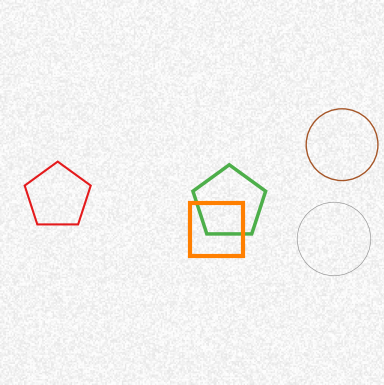[{"shape": "pentagon", "thickness": 1.5, "radius": 0.45, "center": [0.15, 0.49]}, {"shape": "pentagon", "thickness": 2.5, "radius": 0.5, "center": [0.596, 0.473]}, {"shape": "square", "thickness": 3, "radius": 0.35, "center": [0.563, 0.403]}, {"shape": "circle", "thickness": 1, "radius": 0.47, "center": [0.888, 0.624]}, {"shape": "circle", "thickness": 0.5, "radius": 0.48, "center": [0.868, 0.379]}]